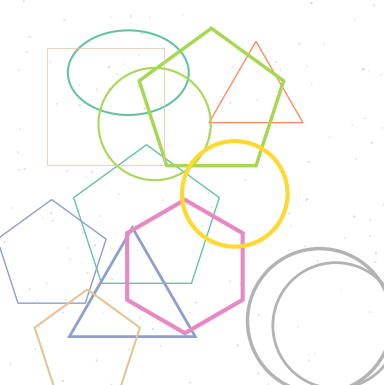[{"shape": "pentagon", "thickness": 1, "radius": 0.99, "center": [0.38, 0.425]}, {"shape": "oval", "thickness": 1.5, "radius": 0.79, "center": [0.333, 0.811]}, {"shape": "triangle", "thickness": 1, "radius": 0.7, "center": [0.665, 0.752]}, {"shape": "pentagon", "thickness": 1, "radius": 0.74, "center": [0.134, 0.333]}, {"shape": "triangle", "thickness": 2, "radius": 0.94, "center": [0.344, 0.22]}, {"shape": "hexagon", "thickness": 3, "radius": 0.87, "center": [0.48, 0.308]}, {"shape": "pentagon", "thickness": 2.5, "radius": 0.99, "center": [0.549, 0.729]}, {"shape": "circle", "thickness": 1.5, "radius": 0.73, "center": [0.402, 0.678]}, {"shape": "circle", "thickness": 3, "radius": 0.69, "center": [0.61, 0.496]}, {"shape": "pentagon", "thickness": 1.5, "radius": 0.72, "center": [0.227, 0.105]}, {"shape": "square", "thickness": 0.5, "radius": 0.76, "center": [0.273, 0.724]}, {"shape": "circle", "thickness": 2, "radius": 0.82, "center": [0.872, 0.154]}, {"shape": "circle", "thickness": 2.5, "radius": 0.94, "center": [0.83, 0.167]}]